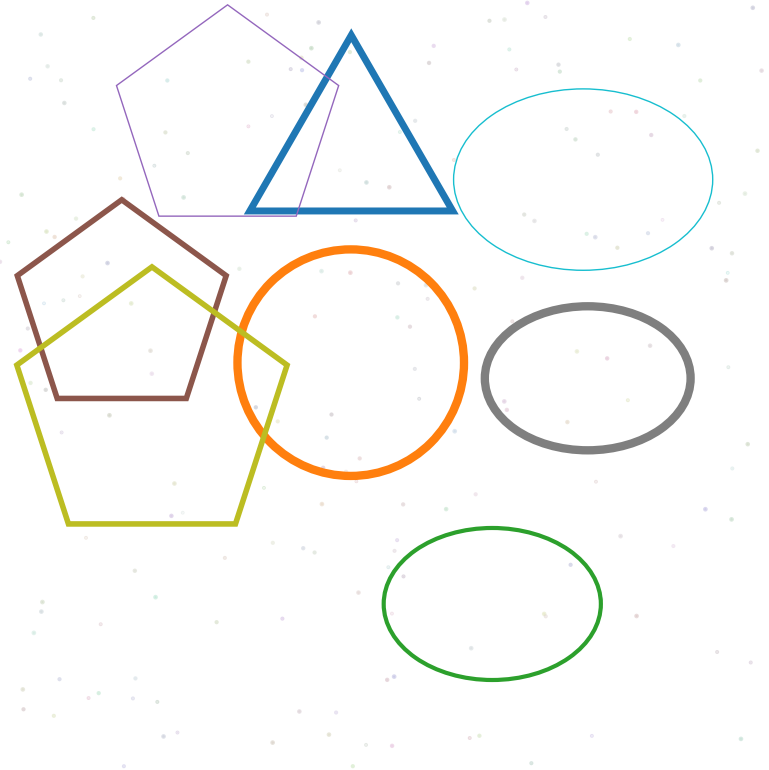[{"shape": "triangle", "thickness": 2.5, "radius": 0.76, "center": [0.456, 0.802]}, {"shape": "circle", "thickness": 3, "radius": 0.74, "center": [0.456, 0.529]}, {"shape": "oval", "thickness": 1.5, "radius": 0.71, "center": [0.639, 0.216]}, {"shape": "pentagon", "thickness": 0.5, "radius": 0.76, "center": [0.296, 0.842]}, {"shape": "pentagon", "thickness": 2, "radius": 0.71, "center": [0.158, 0.598]}, {"shape": "oval", "thickness": 3, "radius": 0.67, "center": [0.763, 0.509]}, {"shape": "pentagon", "thickness": 2, "radius": 0.92, "center": [0.197, 0.469]}, {"shape": "oval", "thickness": 0.5, "radius": 0.84, "center": [0.757, 0.767]}]